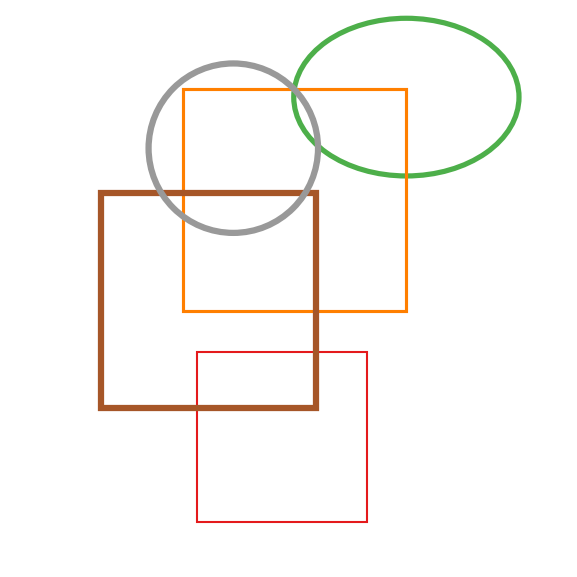[{"shape": "square", "thickness": 1, "radius": 0.74, "center": [0.488, 0.242]}, {"shape": "oval", "thickness": 2.5, "radius": 0.98, "center": [0.704, 0.831]}, {"shape": "square", "thickness": 1.5, "radius": 0.96, "center": [0.51, 0.653]}, {"shape": "square", "thickness": 3, "radius": 0.93, "center": [0.361, 0.479]}, {"shape": "circle", "thickness": 3, "radius": 0.73, "center": [0.404, 0.743]}]